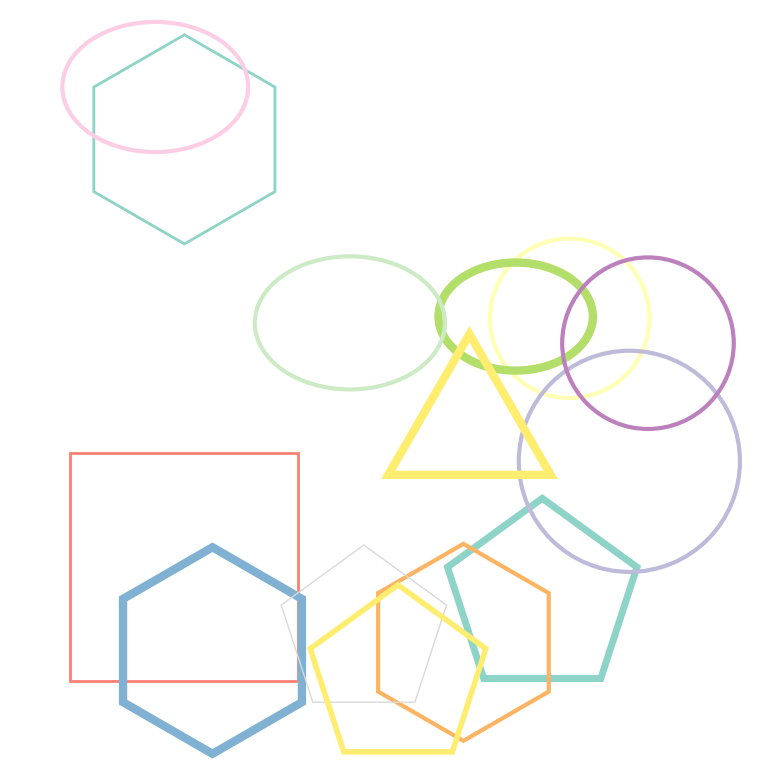[{"shape": "hexagon", "thickness": 1, "radius": 0.68, "center": [0.239, 0.819]}, {"shape": "pentagon", "thickness": 2.5, "radius": 0.65, "center": [0.704, 0.223]}, {"shape": "circle", "thickness": 1.5, "radius": 0.52, "center": [0.74, 0.587]}, {"shape": "circle", "thickness": 1.5, "radius": 0.72, "center": [0.817, 0.401]}, {"shape": "square", "thickness": 1, "radius": 0.74, "center": [0.239, 0.263]}, {"shape": "hexagon", "thickness": 3, "radius": 0.67, "center": [0.276, 0.155]}, {"shape": "hexagon", "thickness": 1.5, "radius": 0.64, "center": [0.602, 0.166]}, {"shape": "oval", "thickness": 3, "radius": 0.5, "center": [0.67, 0.589]}, {"shape": "oval", "thickness": 1.5, "radius": 0.6, "center": [0.202, 0.887]}, {"shape": "pentagon", "thickness": 0.5, "radius": 0.56, "center": [0.473, 0.179]}, {"shape": "circle", "thickness": 1.5, "radius": 0.56, "center": [0.842, 0.554]}, {"shape": "oval", "thickness": 1.5, "radius": 0.62, "center": [0.454, 0.581]}, {"shape": "triangle", "thickness": 3, "radius": 0.61, "center": [0.61, 0.444]}, {"shape": "pentagon", "thickness": 2, "radius": 0.6, "center": [0.517, 0.121]}]